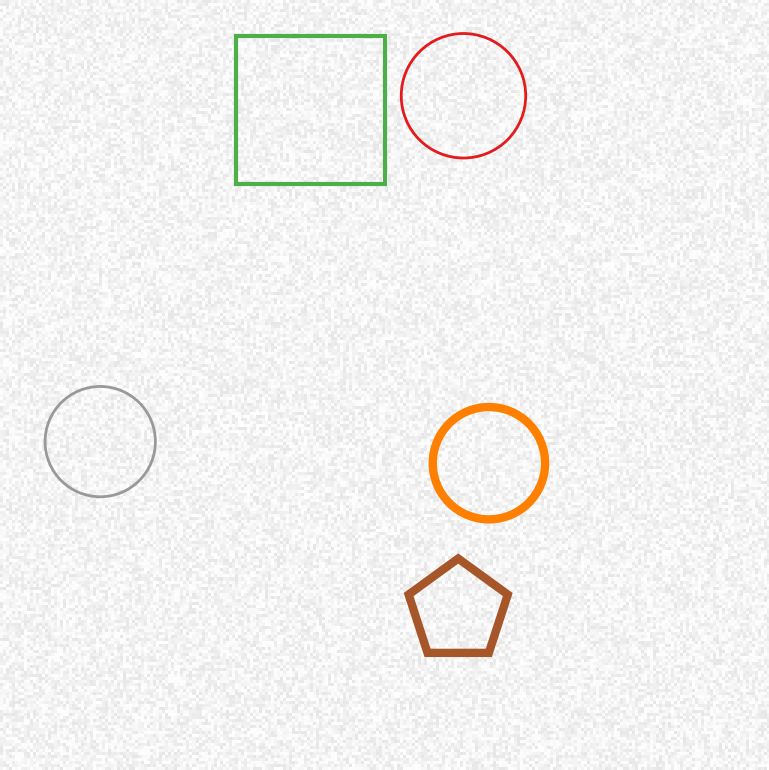[{"shape": "circle", "thickness": 1, "radius": 0.4, "center": [0.602, 0.876]}, {"shape": "square", "thickness": 1.5, "radius": 0.48, "center": [0.403, 0.857]}, {"shape": "circle", "thickness": 3, "radius": 0.36, "center": [0.635, 0.398]}, {"shape": "pentagon", "thickness": 3, "radius": 0.34, "center": [0.595, 0.207]}, {"shape": "circle", "thickness": 1, "radius": 0.36, "center": [0.13, 0.426]}]